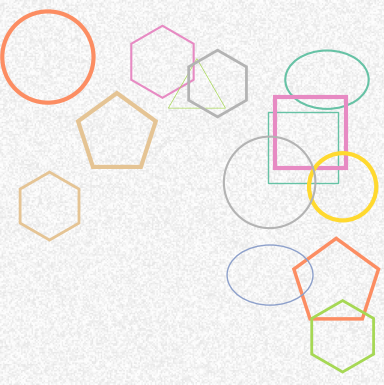[{"shape": "square", "thickness": 1, "radius": 0.46, "center": [0.787, 0.617]}, {"shape": "oval", "thickness": 1.5, "radius": 0.54, "center": [0.849, 0.793]}, {"shape": "pentagon", "thickness": 2.5, "radius": 0.58, "center": [0.873, 0.265]}, {"shape": "circle", "thickness": 3, "radius": 0.59, "center": [0.124, 0.852]}, {"shape": "oval", "thickness": 1, "radius": 0.56, "center": [0.701, 0.286]}, {"shape": "square", "thickness": 3, "radius": 0.46, "center": [0.806, 0.656]}, {"shape": "hexagon", "thickness": 1.5, "radius": 0.47, "center": [0.422, 0.84]}, {"shape": "triangle", "thickness": 0.5, "radius": 0.43, "center": [0.511, 0.762]}, {"shape": "hexagon", "thickness": 2, "radius": 0.46, "center": [0.89, 0.127]}, {"shape": "circle", "thickness": 3, "radius": 0.44, "center": [0.89, 0.515]}, {"shape": "hexagon", "thickness": 2, "radius": 0.44, "center": [0.129, 0.465]}, {"shape": "pentagon", "thickness": 3, "radius": 0.53, "center": [0.304, 0.652]}, {"shape": "circle", "thickness": 1.5, "radius": 0.59, "center": [0.7, 0.526]}, {"shape": "hexagon", "thickness": 2, "radius": 0.43, "center": [0.565, 0.783]}]